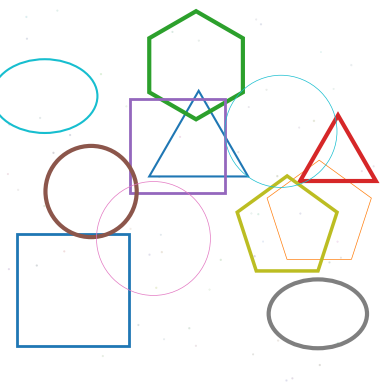[{"shape": "square", "thickness": 2, "radius": 0.73, "center": [0.19, 0.247]}, {"shape": "triangle", "thickness": 1.5, "radius": 0.74, "center": [0.516, 0.616]}, {"shape": "pentagon", "thickness": 0.5, "radius": 0.71, "center": [0.829, 0.442]}, {"shape": "hexagon", "thickness": 3, "radius": 0.7, "center": [0.509, 0.831]}, {"shape": "triangle", "thickness": 3, "radius": 0.57, "center": [0.878, 0.587]}, {"shape": "square", "thickness": 2, "radius": 0.61, "center": [0.461, 0.62]}, {"shape": "circle", "thickness": 3, "radius": 0.59, "center": [0.237, 0.503]}, {"shape": "circle", "thickness": 0.5, "radius": 0.74, "center": [0.399, 0.381]}, {"shape": "oval", "thickness": 3, "radius": 0.64, "center": [0.826, 0.185]}, {"shape": "pentagon", "thickness": 2.5, "radius": 0.68, "center": [0.746, 0.407]}, {"shape": "circle", "thickness": 0.5, "radius": 0.73, "center": [0.73, 0.659]}, {"shape": "oval", "thickness": 1.5, "radius": 0.68, "center": [0.116, 0.75]}]